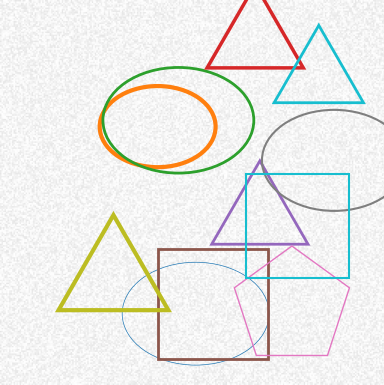[{"shape": "oval", "thickness": 0.5, "radius": 0.95, "center": [0.508, 0.185]}, {"shape": "oval", "thickness": 3, "radius": 0.75, "center": [0.409, 0.671]}, {"shape": "oval", "thickness": 2, "radius": 0.98, "center": [0.463, 0.688]}, {"shape": "triangle", "thickness": 2.5, "radius": 0.72, "center": [0.663, 0.896]}, {"shape": "triangle", "thickness": 2, "radius": 0.72, "center": [0.675, 0.438]}, {"shape": "square", "thickness": 2, "radius": 0.71, "center": [0.554, 0.21]}, {"shape": "pentagon", "thickness": 1, "radius": 0.79, "center": [0.758, 0.204]}, {"shape": "oval", "thickness": 1.5, "radius": 0.94, "center": [0.868, 0.583]}, {"shape": "triangle", "thickness": 3, "radius": 0.82, "center": [0.295, 0.277]}, {"shape": "triangle", "thickness": 2, "radius": 0.67, "center": [0.828, 0.8]}, {"shape": "square", "thickness": 1.5, "radius": 0.67, "center": [0.772, 0.413]}]